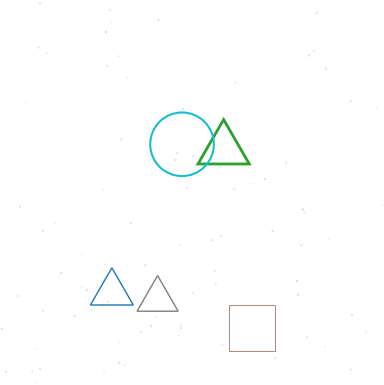[{"shape": "triangle", "thickness": 1, "radius": 0.32, "center": [0.291, 0.24]}, {"shape": "triangle", "thickness": 2, "radius": 0.38, "center": [0.581, 0.613]}, {"shape": "square", "thickness": 0.5, "radius": 0.3, "center": [0.655, 0.148]}, {"shape": "triangle", "thickness": 1, "radius": 0.31, "center": [0.409, 0.222]}, {"shape": "circle", "thickness": 1.5, "radius": 0.41, "center": [0.473, 0.625]}]